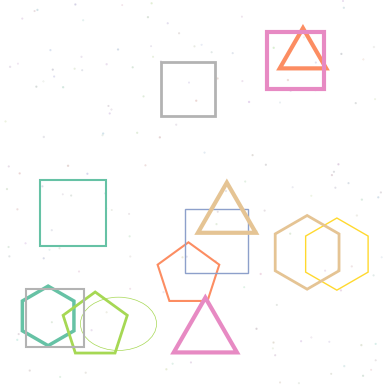[{"shape": "hexagon", "thickness": 2.5, "radius": 0.39, "center": [0.125, 0.179]}, {"shape": "square", "thickness": 1.5, "radius": 0.43, "center": [0.189, 0.448]}, {"shape": "triangle", "thickness": 3, "radius": 0.35, "center": [0.787, 0.857]}, {"shape": "pentagon", "thickness": 1.5, "radius": 0.42, "center": [0.489, 0.286]}, {"shape": "square", "thickness": 1, "radius": 0.41, "center": [0.562, 0.374]}, {"shape": "square", "thickness": 3, "radius": 0.37, "center": [0.768, 0.842]}, {"shape": "triangle", "thickness": 3, "radius": 0.47, "center": [0.533, 0.132]}, {"shape": "pentagon", "thickness": 2, "radius": 0.44, "center": [0.247, 0.154]}, {"shape": "oval", "thickness": 0.5, "radius": 0.49, "center": [0.308, 0.159]}, {"shape": "hexagon", "thickness": 1, "radius": 0.47, "center": [0.875, 0.34]}, {"shape": "triangle", "thickness": 3, "radius": 0.43, "center": [0.589, 0.439]}, {"shape": "hexagon", "thickness": 2, "radius": 0.48, "center": [0.798, 0.345]}, {"shape": "square", "thickness": 1.5, "radius": 0.38, "center": [0.144, 0.175]}, {"shape": "square", "thickness": 2, "radius": 0.35, "center": [0.489, 0.768]}]